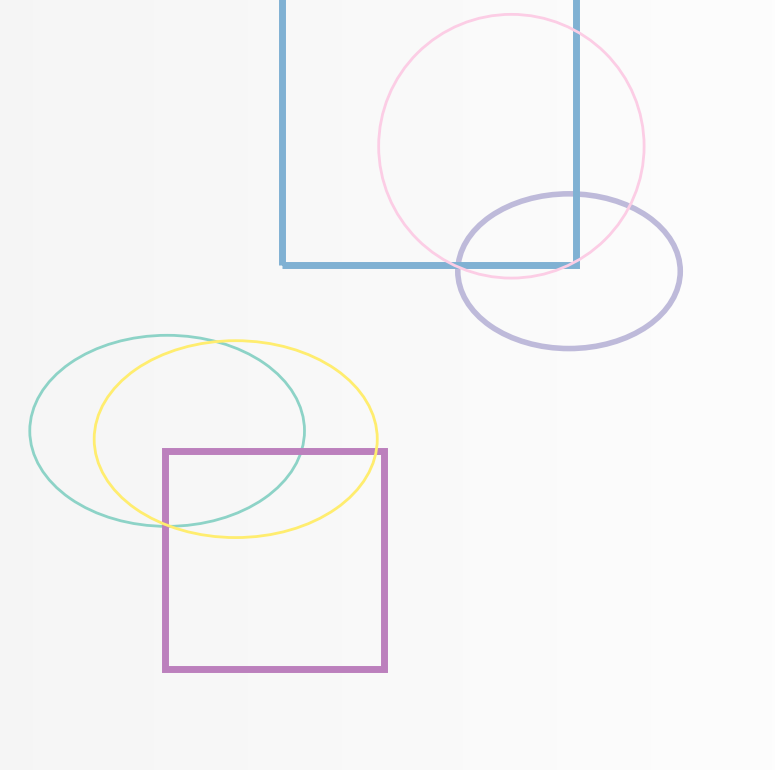[{"shape": "oval", "thickness": 1, "radius": 0.89, "center": [0.216, 0.44]}, {"shape": "oval", "thickness": 2, "radius": 0.72, "center": [0.734, 0.648]}, {"shape": "square", "thickness": 2.5, "radius": 0.95, "center": [0.553, 0.846]}, {"shape": "circle", "thickness": 1, "radius": 0.86, "center": [0.66, 0.81]}, {"shape": "square", "thickness": 2.5, "radius": 0.71, "center": [0.354, 0.272]}, {"shape": "oval", "thickness": 1, "radius": 0.91, "center": [0.304, 0.43]}]